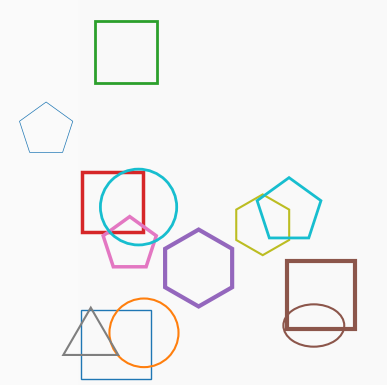[{"shape": "square", "thickness": 1, "radius": 0.45, "center": [0.299, 0.104]}, {"shape": "pentagon", "thickness": 0.5, "radius": 0.36, "center": [0.119, 0.663]}, {"shape": "circle", "thickness": 1.5, "radius": 0.45, "center": [0.372, 0.136]}, {"shape": "square", "thickness": 2, "radius": 0.4, "center": [0.324, 0.865]}, {"shape": "square", "thickness": 2.5, "radius": 0.39, "center": [0.29, 0.475]}, {"shape": "hexagon", "thickness": 3, "radius": 0.5, "center": [0.513, 0.304]}, {"shape": "square", "thickness": 3, "radius": 0.44, "center": [0.827, 0.234]}, {"shape": "oval", "thickness": 1.5, "radius": 0.39, "center": [0.81, 0.155]}, {"shape": "pentagon", "thickness": 2.5, "radius": 0.36, "center": [0.335, 0.365]}, {"shape": "triangle", "thickness": 1.5, "radius": 0.41, "center": [0.234, 0.119]}, {"shape": "hexagon", "thickness": 1.5, "radius": 0.39, "center": [0.678, 0.416]}, {"shape": "circle", "thickness": 2, "radius": 0.49, "center": [0.358, 0.462]}, {"shape": "pentagon", "thickness": 2, "radius": 0.43, "center": [0.746, 0.452]}]